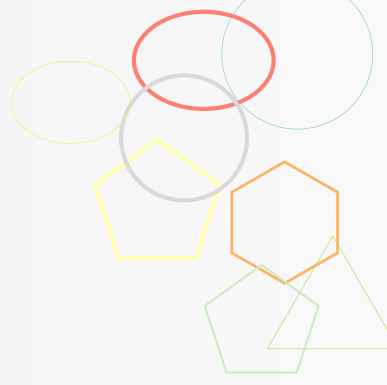[{"shape": "circle", "thickness": 0.5, "radius": 0.97, "center": [0.767, 0.86]}, {"shape": "pentagon", "thickness": 3, "radius": 0.85, "center": [0.406, 0.467]}, {"shape": "oval", "thickness": 3, "radius": 0.9, "center": [0.526, 0.843]}, {"shape": "hexagon", "thickness": 2, "radius": 0.79, "center": [0.735, 0.422]}, {"shape": "triangle", "thickness": 0.5, "radius": 0.98, "center": [0.859, 0.192]}, {"shape": "circle", "thickness": 3, "radius": 0.81, "center": [0.475, 0.642]}, {"shape": "pentagon", "thickness": 1.5, "radius": 0.77, "center": [0.675, 0.158]}, {"shape": "oval", "thickness": 0.5, "radius": 0.76, "center": [0.182, 0.734]}]